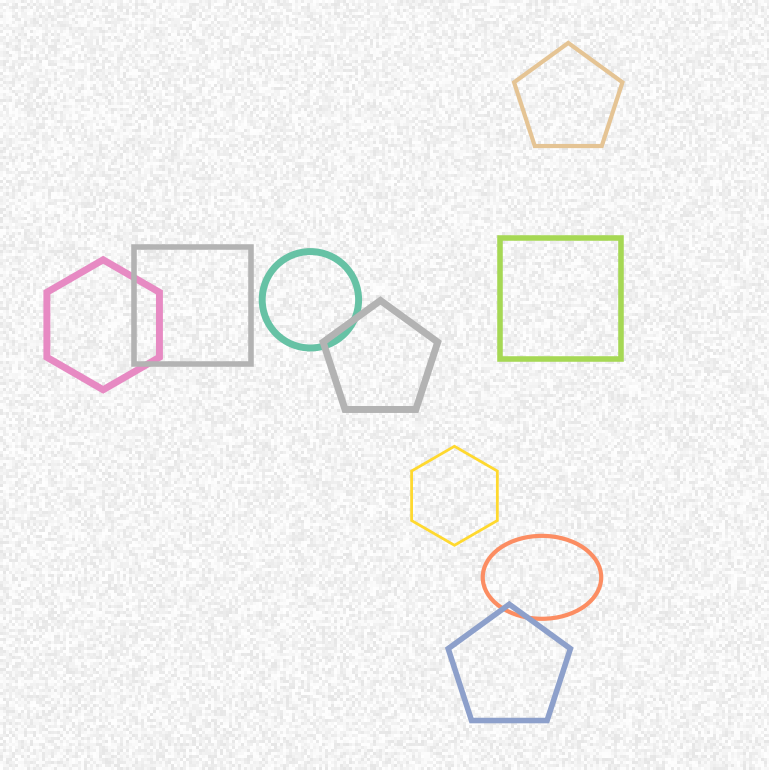[{"shape": "circle", "thickness": 2.5, "radius": 0.31, "center": [0.403, 0.611]}, {"shape": "oval", "thickness": 1.5, "radius": 0.38, "center": [0.704, 0.25]}, {"shape": "pentagon", "thickness": 2, "radius": 0.42, "center": [0.661, 0.132]}, {"shape": "hexagon", "thickness": 2.5, "radius": 0.42, "center": [0.134, 0.578]}, {"shape": "square", "thickness": 2, "radius": 0.39, "center": [0.728, 0.612]}, {"shape": "hexagon", "thickness": 1, "radius": 0.32, "center": [0.59, 0.356]}, {"shape": "pentagon", "thickness": 1.5, "radius": 0.37, "center": [0.738, 0.87]}, {"shape": "square", "thickness": 2, "radius": 0.38, "center": [0.249, 0.603]}, {"shape": "pentagon", "thickness": 2.5, "radius": 0.39, "center": [0.494, 0.532]}]